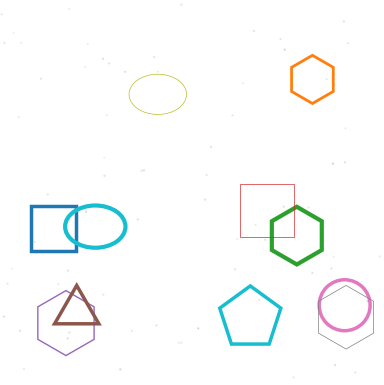[{"shape": "square", "thickness": 2.5, "radius": 0.29, "center": [0.139, 0.406]}, {"shape": "hexagon", "thickness": 2, "radius": 0.31, "center": [0.811, 0.794]}, {"shape": "hexagon", "thickness": 3, "radius": 0.37, "center": [0.771, 0.388]}, {"shape": "square", "thickness": 0.5, "radius": 0.35, "center": [0.694, 0.454]}, {"shape": "hexagon", "thickness": 1, "radius": 0.42, "center": [0.171, 0.161]}, {"shape": "triangle", "thickness": 2.5, "radius": 0.33, "center": [0.199, 0.192]}, {"shape": "circle", "thickness": 2.5, "radius": 0.33, "center": [0.895, 0.207]}, {"shape": "hexagon", "thickness": 0.5, "radius": 0.41, "center": [0.899, 0.176]}, {"shape": "oval", "thickness": 0.5, "radius": 0.37, "center": [0.41, 0.755]}, {"shape": "pentagon", "thickness": 2.5, "radius": 0.42, "center": [0.65, 0.174]}, {"shape": "oval", "thickness": 3, "radius": 0.39, "center": [0.247, 0.411]}]